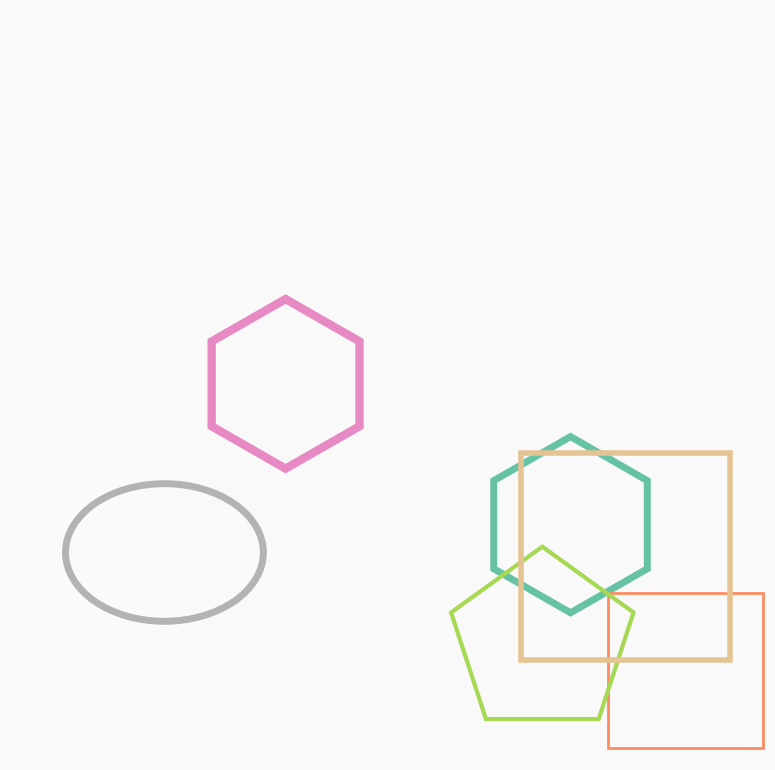[{"shape": "hexagon", "thickness": 2.5, "radius": 0.57, "center": [0.736, 0.319]}, {"shape": "square", "thickness": 1, "radius": 0.5, "center": [0.884, 0.129]}, {"shape": "hexagon", "thickness": 3, "radius": 0.55, "center": [0.368, 0.502]}, {"shape": "pentagon", "thickness": 1.5, "radius": 0.62, "center": [0.7, 0.166]}, {"shape": "square", "thickness": 2, "radius": 0.67, "center": [0.807, 0.278]}, {"shape": "oval", "thickness": 2.5, "radius": 0.64, "center": [0.212, 0.282]}]